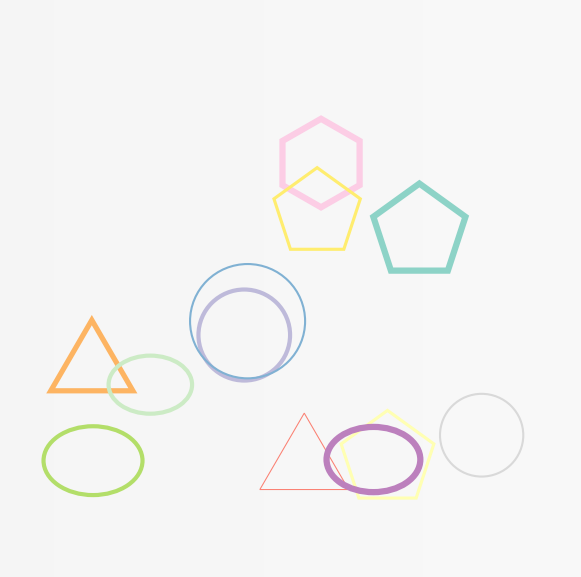[{"shape": "pentagon", "thickness": 3, "radius": 0.42, "center": [0.722, 0.598]}, {"shape": "pentagon", "thickness": 1.5, "radius": 0.42, "center": [0.667, 0.205]}, {"shape": "circle", "thickness": 2, "radius": 0.39, "center": [0.42, 0.419]}, {"shape": "triangle", "thickness": 0.5, "radius": 0.44, "center": [0.523, 0.196]}, {"shape": "circle", "thickness": 1, "radius": 0.49, "center": [0.426, 0.443]}, {"shape": "triangle", "thickness": 2.5, "radius": 0.41, "center": [0.158, 0.363]}, {"shape": "oval", "thickness": 2, "radius": 0.43, "center": [0.16, 0.201]}, {"shape": "hexagon", "thickness": 3, "radius": 0.38, "center": [0.552, 0.717]}, {"shape": "circle", "thickness": 1, "radius": 0.36, "center": [0.829, 0.246]}, {"shape": "oval", "thickness": 3, "radius": 0.4, "center": [0.642, 0.203]}, {"shape": "oval", "thickness": 2, "radius": 0.36, "center": [0.259, 0.333]}, {"shape": "pentagon", "thickness": 1.5, "radius": 0.39, "center": [0.546, 0.631]}]